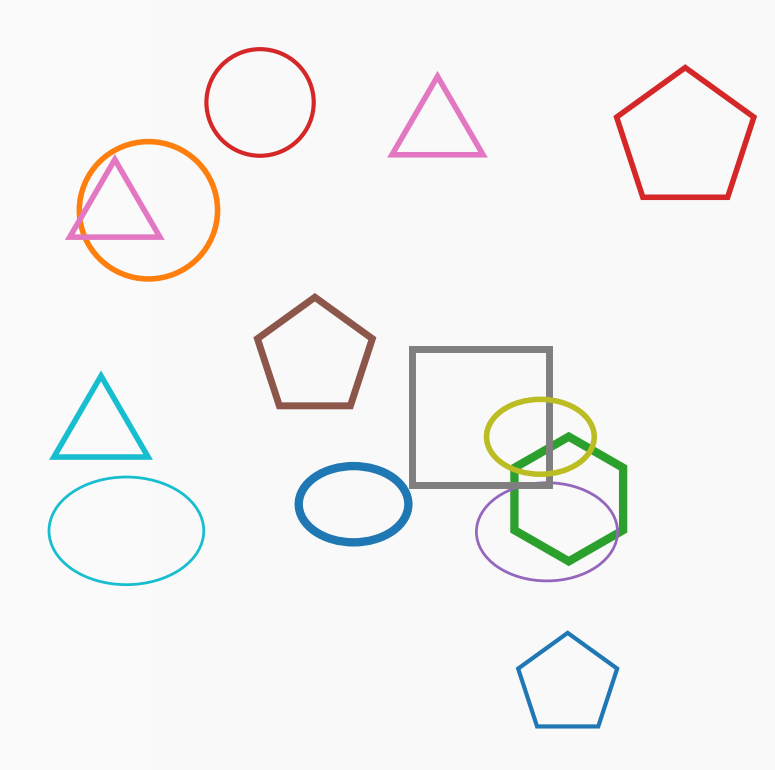[{"shape": "oval", "thickness": 3, "radius": 0.35, "center": [0.456, 0.345]}, {"shape": "pentagon", "thickness": 1.5, "radius": 0.34, "center": [0.732, 0.111]}, {"shape": "circle", "thickness": 2, "radius": 0.45, "center": [0.192, 0.727]}, {"shape": "hexagon", "thickness": 3, "radius": 0.4, "center": [0.734, 0.352]}, {"shape": "circle", "thickness": 1.5, "radius": 0.35, "center": [0.336, 0.867]}, {"shape": "pentagon", "thickness": 2, "radius": 0.47, "center": [0.884, 0.819]}, {"shape": "oval", "thickness": 1, "radius": 0.46, "center": [0.706, 0.309]}, {"shape": "pentagon", "thickness": 2.5, "radius": 0.39, "center": [0.406, 0.536]}, {"shape": "triangle", "thickness": 2, "radius": 0.34, "center": [0.148, 0.726]}, {"shape": "triangle", "thickness": 2, "radius": 0.34, "center": [0.565, 0.833]}, {"shape": "square", "thickness": 2.5, "radius": 0.44, "center": [0.62, 0.459]}, {"shape": "oval", "thickness": 2, "radius": 0.35, "center": [0.697, 0.433]}, {"shape": "oval", "thickness": 1, "radius": 0.5, "center": [0.163, 0.311]}, {"shape": "triangle", "thickness": 2, "radius": 0.35, "center": [0.13, 0.442]}]